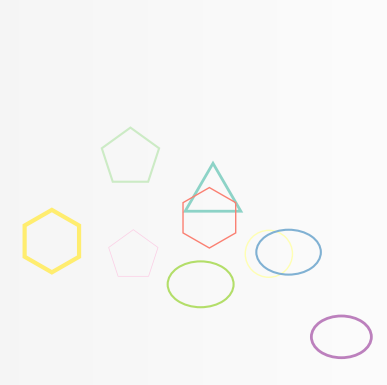[{"shape": "triangle", "thickness": 2, "radius": 0.41, "center": [0.55, 0.493]}, {"shape": "circle", "thickness": 1, "radius": 0.3, "center": [0.694, 0.341]}, {"shape": "hexagon", "thickness": 1, "radius": 0.39, "center": [0.54, 0.434]}, {"shape": "oval", "thickness": 1.5, "radius": 0.42, "center": [0.745, 0.345]}, {"shape": "oval", "thickness": 1.5, "radius": 0.43, "center": [0.518, 0.262]}, {"shape": "pentagon", "thickness": 0.5, "radius": 0.33, "center": [0.344, 0.337]}, {"shape": "oval", "thickness": 2, "radius": 0.39, "center": [0.881, 0.125]}, {"shape": "pentagon", "thickness": 1.5, "radius": 0.39, "center": [0.337, 0.591]}, {"shape": "hexagon", "thickness": 3, "radius": 0.41, "center": [0.134, 0.374]}]